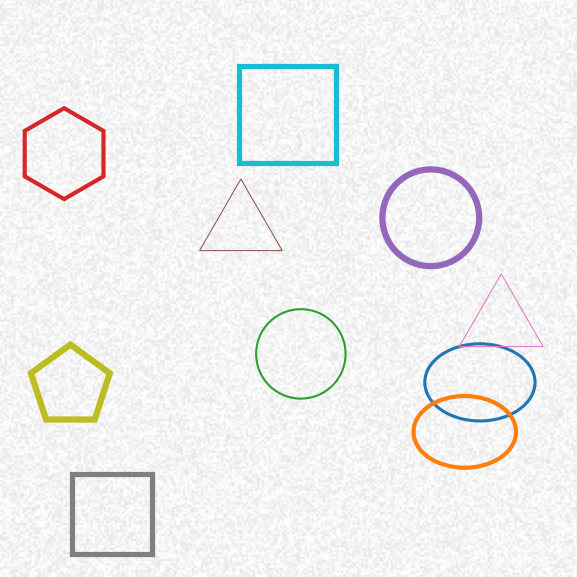[{"shape": "oval", "thickness": 1.5, "radius": 0.48, "center": [0.831, 0.337]}, {"shape": "oval", "thickness": 2, "radius": 0.44, "center": [0.805, 0.251]}, {"shape": "circle", "thickness": 1, "radius": 0.39, "center": [0.521, 0.386]}, {"shape": "hexagon", "thickness": 2, "radius": 0.39, "center": [0.111, 0.733]}, {"shape": "circle", "thickness": 3, "radius": 0.42, "center": [0.746, 0.622]}, {"shape": "triangle", "thickness": 0.5, "radius": 0.41, "center": [0.417, 0.607]}, {"shape": "triangle", "thickness": 0.5, "radius": 0.42, "center": [0.868, 0.441]}, {"shape": "square", "thickness": 2.5, "radius": 0.35, "center": [0.193, 0.109]}, {"shape": "pentagon", "thickness": 3, "radius": 0.36, "center": [0.122, 0.331]}, {"shape": "square", "thickness": 2.5, "radius": 0.42, "center": [0.498, 0.801]}]